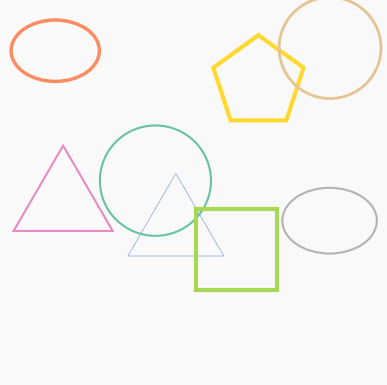[{"shape": "circle", "thickness": 1.5, "radius": 0.72, "center": [0.401, 0.531]}, {"shape": "oval", "thickness": 2.5, "radius": 0.57, "center": [0.143, 0.868]}, {"shape": "triangle", "thickness": 0.5, "radius": 0.71, "center": [0.454, 0.407]}, {"shape": "triangle", "thickness": 1.5, "radius": 0.74, "center": [0.163, 0.474]}, {"shape": "square", "thickness": 3, "radius": 0.52, "center": [0.611, 0.353]}, {"shape": "pentagon", "thickness": 3, "radius": 0.61, "center": [0.667, 0.786]}, {"shape": "circle", "thickness": 2, "radius": 0.66, "center": [0.852, 0.876]}, {"shape": "oval", "thickness": 1.5, "radius": 0.61, "center": [0.851, 0.427]}]